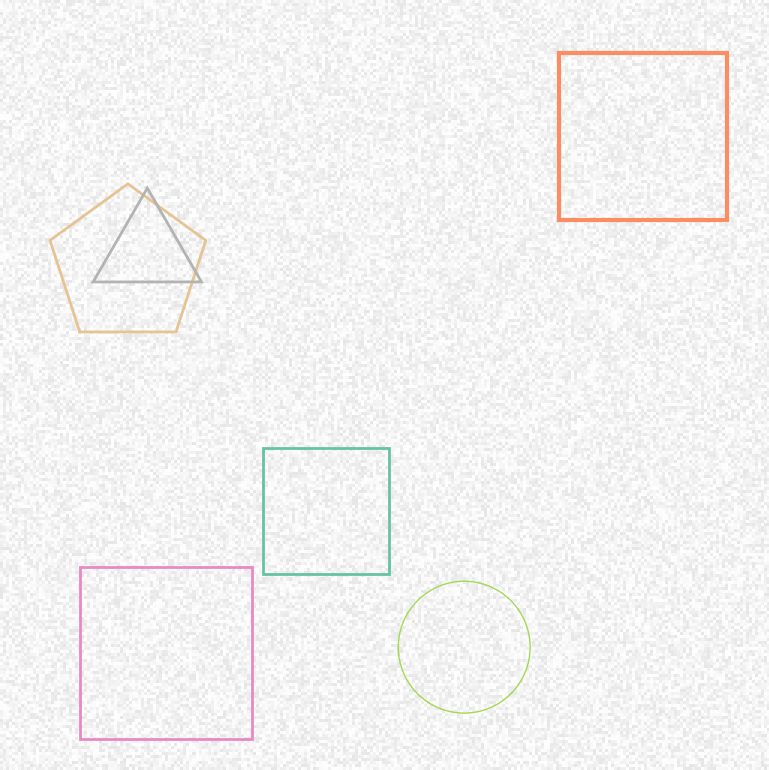[{"shape": "square", "thickness": 1, "radius": 0.41, "center": [0.423, 0.336]}, {"shape": "square", "thickness": 1.5, "radius": 0.54, "center": [0.835, 0.823]}, {"shape": "square", "thickness": 1, "radius": 0.56, "center": [0.216, 0.152]}, {"shape": "circle", "thickness": 0.5, "radius": 0.43, "center": [0.603, 0.16]}, {"shape": "pentagon", "thickness": 1, "radius": 0.53, "center": [0.166, 0.655]}, {"shape": "triangle", "thickness": 1, "radius": 0.41, "center": [0.191, 0.674]}]